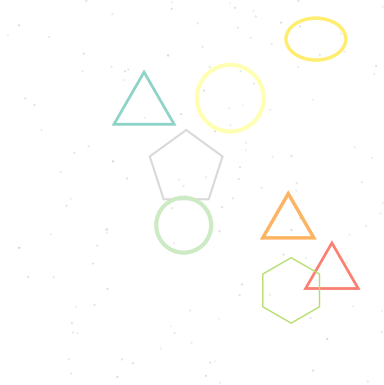[{"shape": "triangle", "thickness": 2, "radius": 0.45, "center": [0.374, 0.722]}, {"shape": "circle", "thickness": 3, "radius": 0.43, "center": [0.598, 0.745]}, {"shape": "triangle", "thickness": 2, "radius": 0.39, "center": [0.862, 0.29]}, {"shape": "triangle", "thickness": 2.5, "radius": 0.38, "center": [0.749, 0.42]}, {"shape": "hexagon", "thickness": 1, "radius": 0.43, "center": [0.756, 0.246]}, {"shape": "pentagon", "thickness": 1.5, "radius": 0.5, "center": [0.484, 0.563]}, {"shape": "circle", "thickness": 3, "radius": 0.36, "center": [0.477, 0.415]}, {"shape": "oval", "thickness": 2.5, "radius": 0.39, "center": [0.821, 0.898]}]